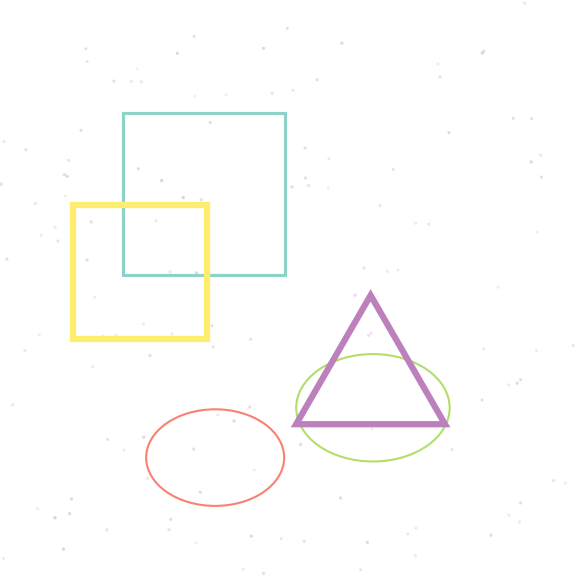[{"shape": "square", "thickness": 1.5, "radius": 0.7, "center": [0.353, 0.663]}, {"shape": "oval", "thickness": 1, "radius": 0.6, "center": [0.373, 0.207]}, {"shape": "oval", "thickness": 1, "radius": 0.66, "center": [0.646, 0.293]}, {"shape": "triangle", "thickness": 3, "radius": 0.74, "center": [0.642, 0.339]}, {"shape": "square", "thickness": 3, "radius": 0.58, "center": [0.242, 0.528]}]